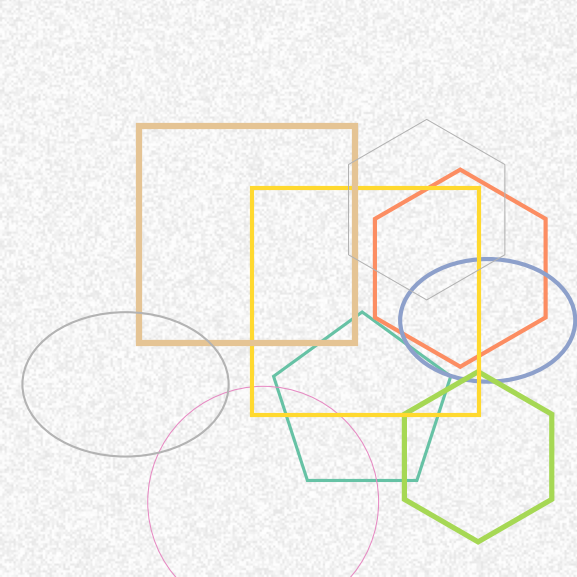[{"shape": "pentagon", "thickness": 1.5, "radius": 0.81, "center": [0.627, 0.298]}, {"shape": "hexagon", "thickness": 2, "radius": 0.85, "center": [0.797, 0.535]}, {"shape": "oval", "thickness": 2, "radius": 0.76, "center": [0.845, 0.444]}, {"shape": "circle", "thickness": 0.5, "radius": 1.0, "center": [0.456, 0.13]}, {"shape": "hexagon", "thickness": 2.5, "radius": 0.74, "center": [0.828, 0.208]}, {"shape": "square", "thickness": 2, "radius": 0.98, "center": [0.633, 0.477]}, {"shape": "square", "thickness": 3, "radius": 0.94, "center": [0.428, 0.594]}, {"shape": "hexagon", "thickness": 0.5, "radius": 0.78, "center": [0.739, 0.636]}, {"shape": "oval", "thickness": 1, "radius": 0.89, "center": [0.217, 0.334]}]